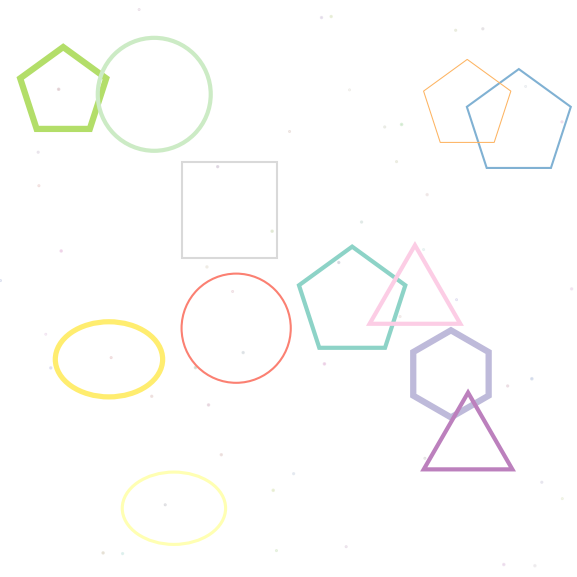[{"shape": "pentagon", "thickness": 2, "radius": 0.48, "center": [0.61, 0.475]}, {"shape": "oval", "thickness": 1.5, "radius": 0.45, "center": [0.301, 0.119]}, {"shape": "hexagon", "thickness": 3, "radius": 0.38, "center": [0.781, 0.352]}, {"shape": "circle", "thickness": 1, "radius": 0.47, "center": [0.409, 0.431]}, {"shape": "pentagon", "thickness": 1, "radius": 0.47, "center": [0.898, 0.785]}, {"shape": "pentagon", "thickness": 0.5, "radius": 0.4, "center": [0.809, 0.817]}, {"shape": "pentagon", "thickness": 3, "radius": 0.39, "center": [0.109, 0.839]}, {"shape": "triangle", "thickness": 2, "radius": 0.45, "center": [0.719, 0.484]}, {"shape": "square", "thickness": 1, "radius": 0.41, "center": [0.398, 0.636]}, {"shape": "triangle", "thickness": 2, "radius": 0.44, "center": [0.81, 0.231]}, {"shape": "circle", "thickness": 2, "radius": 0.49, "center": [0.267, 0.836]}, {"shape": "oval", "thickness": 2.5, "radius": 0.46, "center": [0.189, 0.377]}]